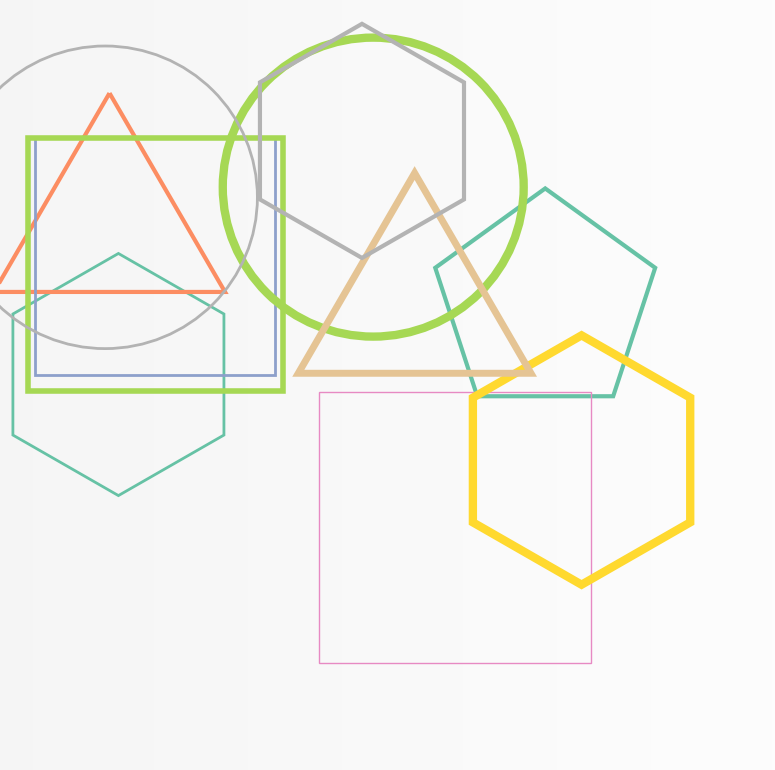[{"shape": "hexagon", "thickness": 1, "radius": 0.79, "center": [0.153, 0.514]}, {"shape": "pentagon", "thickness": 1.5, "radius": 0.75, "center": [0.704, 0.606]}, {"shape": "triangle", "thickness": 1.5, "radius": 0.86, "center": [0.141, 0.707]}, {"shape": "square", "thickness": 1, "radius": 0.77, "center": [0.2, 0.668]}, {"shape": "square", "thickness": 0.5, "radius": 0.88, "center": [0.587, 0.315]}, {"shape": "square", "thickness": 2, "radius": 0.82, "center": [0.2, 0.656]}, {"shape": "circle", "thickness": 3, "radius": 0.97, "center": [0.482, 0.757]}, {"shape": "hexagon", "thickness": 3, "radius": 0.81, "center": [0.75, 0.403]}, {"shape": "triangle", "thickness": 2.5, "radius": 0.87, "center": [0.535, 0.602]}, {"shape": "hexagon", "thickness": 1.5, "radius": 0.76, "center": [0.467, 0.817]}, {"shape": "circle", "thickness": 1, "radius": 0.98, "center": [0.136, 0.744]}]